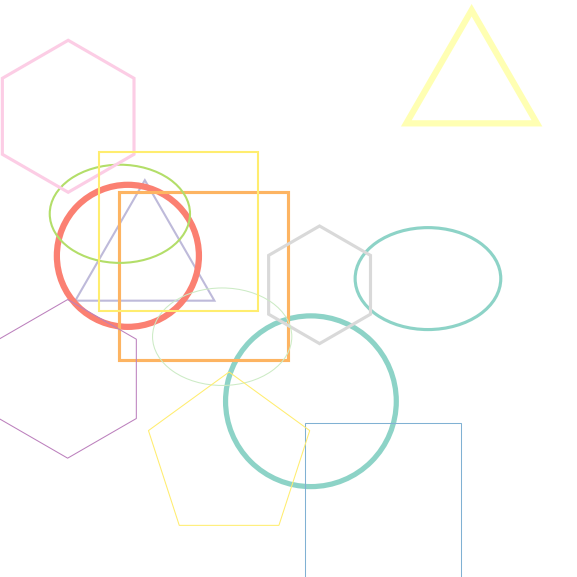[{"shape": "oval", "thickness": 1.5, "radius": 0.63, "center": [0.741, 0.517]}, {"shape": "circle", "thickness": 2.5, "radius": 0.74, "center": [0.538, 0.304]}, {"shape": "triangle", "thickness": 3, "radius": 0.65, "center": [0.817, 0.851]}, {"shape": "triangle", "thickness": 1, "radius": 0.7, "center": [0.251, 0.548]}, {"shape": "circle", "thickness": 3, "radius": 0.61, "center": [0.221, 0.556]}, {"shape": "square", "thickness": 0.5, "radius": 0.67, "center": [0.663, 0.132]}, {"shape": "square", "thickness": 1.5, "radius": 0.73, "center": [0.353, 0.521]}, {"shape": "oval", "thickness": 1, "radius": 0.61, "center": [0.208, 0.629]}, {"shape": "hexagon", "thickness": 1.5, "radius": 0.66, "center": [0.118, 0.798]}, {"shape": "hexagon", "thickness": 1.5, "radius": 0.51, "center": [0.553, 0.506]}, {"shape": "hexagon", "thickness": 0.5, "radius": 0.69, "center": [0.117, 0.343]}, {"shape": "oval", "thickness": 0.5, "radius": 0.6, "center": [0.385, 0.416]}, {"shape": "square", "thickness": 1, "radius": 0.69, "center": [0.309, 0.599]}, {"shape": "pentagon", "thickness": 0.5, "radius": 0.73, "center": [0.397, 0.208]}]